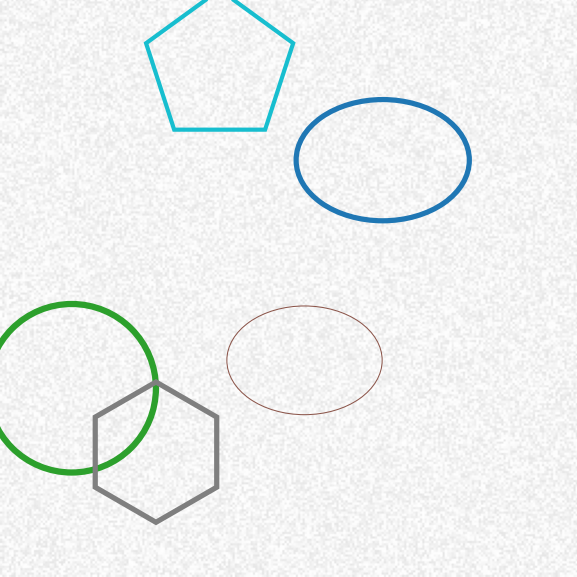[{"shape": "oval", "thickness": 2.5, "radius": 0.75, "center": [0.663, 0.722]}, {"shape": "circle", "thickness": 3, "radius": 0.73, "center": [0.124, 0.327]}, {"shape": "oval", "thickness": 0.5, "radius": 0.67, "center": [0.527, 0.375]}, {"shape": "hexagon", "thickness": 2.5, "radius": 0.61, "center": [0.27, 0.216]}, {"shape": "pentagon", "thickness": 2, "radius": 0.67, "center": [0.38, 0.883]}]